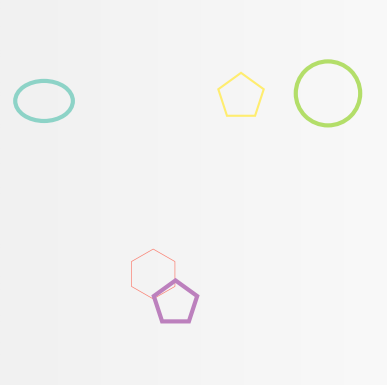[{"shape": "oval", "thickness": 3, "radius": 0.37, "center": [0.114, 0.738]}, {"shape": "hexagon", "thickness": 0.5, "radius": 0.32, "center": [0.395, 0.288]}, {"shape": "circle", "thickness": 3, "radius": 0.42, "center": [0.846, 0.757]}, {"shape": "pentagon", "thickness": 3, "radius": 0.29, "center": [0.453, 0.213]}, {"shape": "pentagon", "thickness": 1.5, "radius": 0.31, "center": [0.622, 0.749]}]